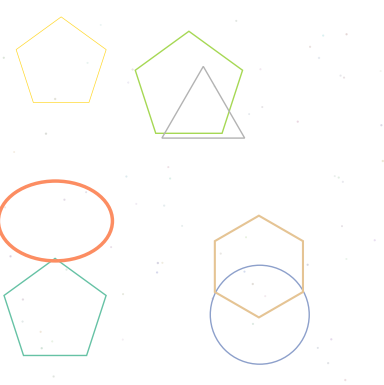[{"shape": "pentagon", "thickness": 1, "radius": 0.7, "center": [0.143, 0.189]}, {"shape": "oval", "thickness": 2.5, "radius": 0.74, "center": [0.144, 0.426]}, {"shape": "circle", "thickness": 1, "radius": 0.64, "center": [0.675, 0.183]}, {"shape": "pentagon", "thickness": 1, "radius": 0.73, "center": [0.491, 0.772]}, {"shape": "pentagon", "thickness": 0.5, "radius": 0.61, "center": [0.159, 0.833]}, {"shape": "hexagon", "thickness": 1.5, "radius": 0.66, "center": [0.672, 0.308]}, {"shape": "triangle", "thickness": 1, "radius": 0.62, "center": [0.528, 0.703]}]